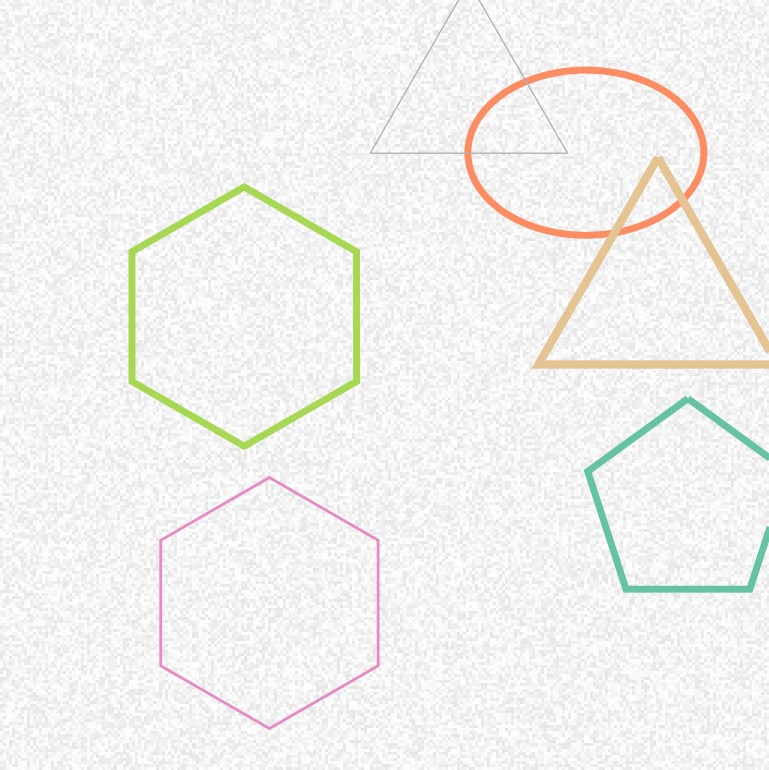[{"shape": "pentagon", "thickness": 2.5, "radius": 0.68, "center": [0.893, 0.346]}, {"shape": "oval", "thickness": 2.5, "radius": 0.77, "center": [0.761, 0.802]}, {"shape": "hexagon", "thickness": 1, "radius": 0.82, "center": [0.35, 0.217]}, {"shape": "hexagon", "thickness": 2.5, "radius": 0.84, "center": [0.317, 0.589]}, {"shape": "triangle", "thickness": 3, "radius": 0.9, "center": [0.854, 0.616]}, {"shape": "triangle", "thickness": 0.5, "radius": 0.74, "center": [0.609, 0.875]}]